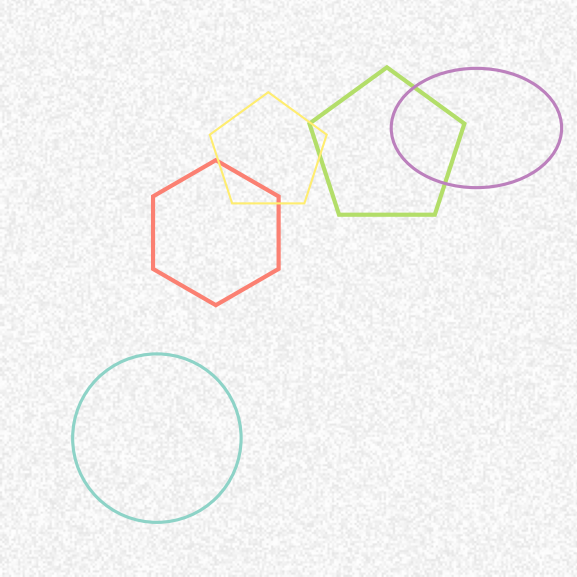[{"shape": "circle", "thickness": 1.5, "radius": 0.73, "center": [0.272, 0.24]}, {"shape": "hexagon", "thickness": 2, "radius": 0.63, "center": [0.374, 0.596]}, {"shape": "pentagon", "thickness": 2, "radius": 0.71, "center": [0.67, 0.741]}, {"shape": "oval", "thickness": 1.5, "radius": 0.74, "center": [0.825, 0.777]}, {"shape": "pentagon", "thickness": 1, "radius": 0.53, "center": [0.465, 0.733]}]